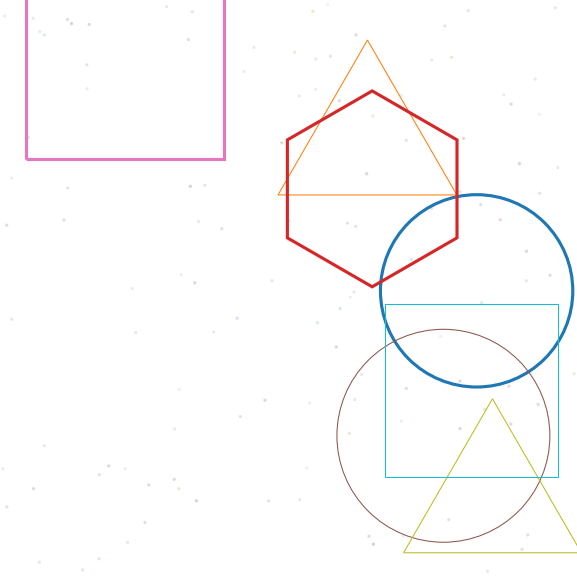[{"shape": "circle", "thickness": 1.5, "radius": 0.83, "center": [0.825, 0.496]}, {"shape": "triangle", "thickness": 0.5, "radius": 0.89, "center": [0.636, 0.751]}, {"shape": "hexagon", "thickness": 1.5, "radius": 0.85, "center": [0.644, 0.672]}, {"shape": "circle", "thickness": 0.5, "radius": 0.92, "center": [0.768, 0.245]}, {"shape": "square", "thickness": 1.5, "radius": 0.86, "center": [0.217, 0.895]}, {"shape": "triangle", "thickness": 0.5, "radius": 0.89, "center": [0.853, 0.131]}, {"shape": "square", "thickness": 0.5, "radius": 0.75, "center": [0.816, 0.323]}]